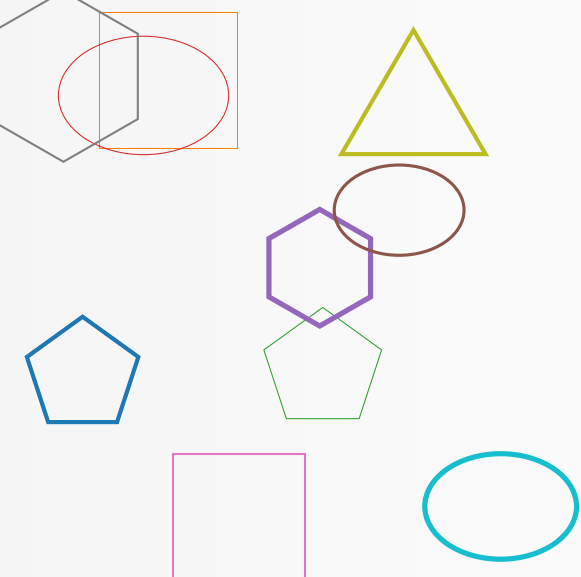[{"shape": "pentagon", "thickness": 2, "radius": 0.5, "center": [0.142, 0.35]}, {"shape": "square", "thickness": 0.5, "radius": 0.59, "center": [0.289, 0.86]}, {"shape": "pentagon", "thickness": 0.5, "radius": 0.53, "center": [0.555, 0.36]}, {"shape": "oval", "thickness": 0.5, "radius": 0.73, "center": [0.247, 0.834]}, {"shape": "hexagon", "thickness": 2.5, "radius": 0.5, "center": [0.55, 0.536]}, {"shape": "oval", "thickness": 1.5, "radius": 0.56, "center": [0.687, 0.635]}, {"shape": "square", "thickness": 1, "radius": 0.57, "center": [0.411, 0.1]}, {"shape": "hexagon", "thickness": 1, "radius": 0.74, "center": [0.109, 0.867]}, {"shape": "triangle", "thickness": 2, "radius": 0.72, "center": [0.711, 0.804]}, {"shape": "oval", "thickness": 2.5, "radius": 0.65, "center": [0.861, 0.122]}]